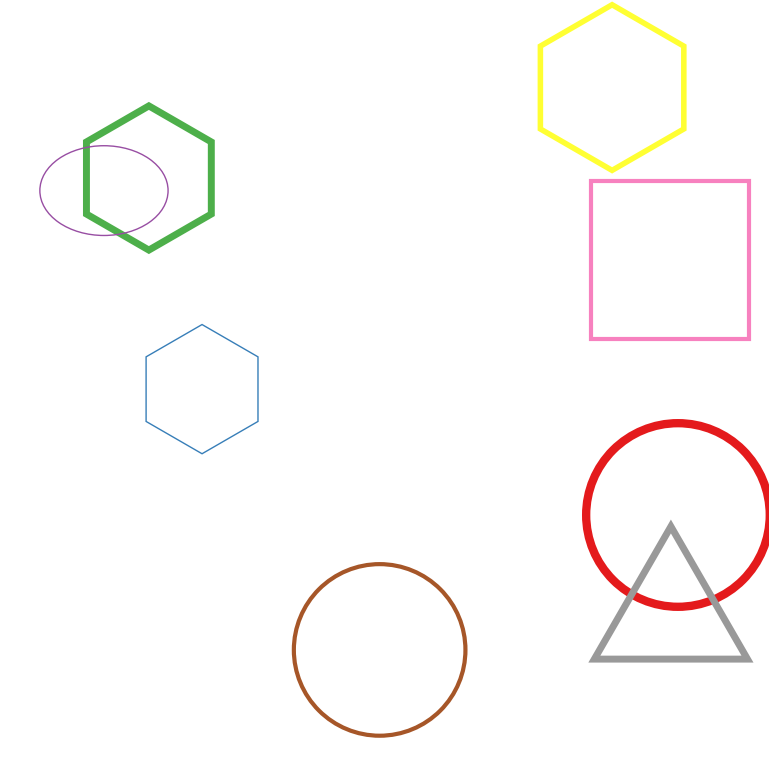[{"shape": "circle", "thickness": 3, "radius": 0.6, "center": [0.88, 0.331]}, {"shape": "hexagon", "thickness": 0.5, "radius": 0.42, "center": [0.262, 0.495]}, {"shape": "hexagon", "thickness": 2.5, "radius": 0.47, "center": [0.193, 0.769]}, {"shape": "oval", "thickness": 0.5, "radius": 0.42, "center": [0.135, 0.752]}, {"shape": "hexagon", "thickness": 2, "radius": 0.54, "center": [0.795, 0.886]}, {"shape": "circle", "thickness": 1.5, "radius": 0.56, "center": [0.493, 0.156]}, {"shape": "square", "thickness": 1.5, "radius": 0.51, "center": [0.87, 0.662]}, {"shape": "triangle", "thickness": 2.5, "radius": 0.57, "center": [0.871, 0.201]}]